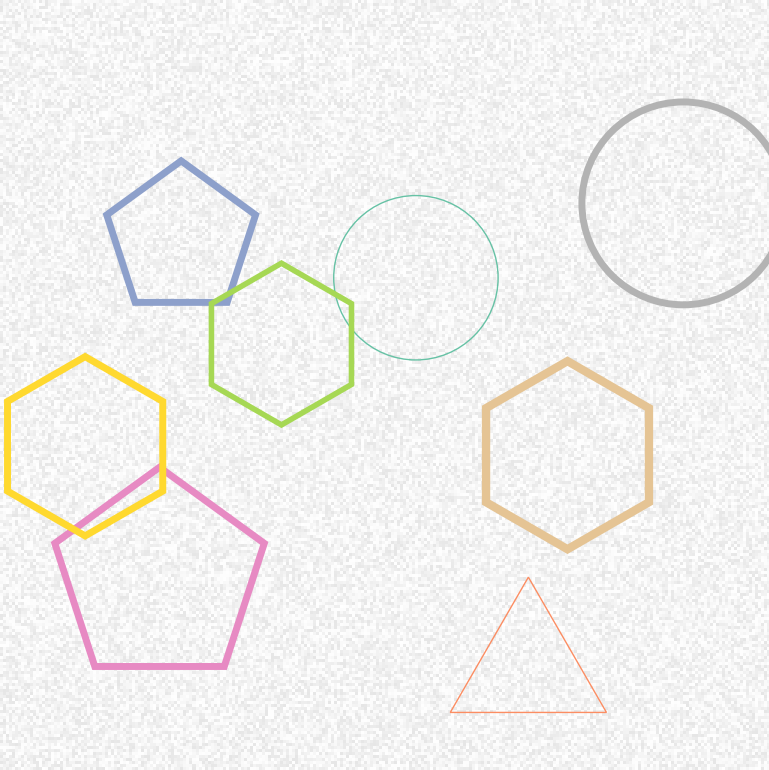[{"shape": "circle", "thickness": 0.5, "radius": 0.53, "center": [0.54, 0.639]}, {"shape": "triangle", "thickness": 0.5, "radius": 0.59, "center": [0.686, 0.133]}, {"shape": "pentagon", "thickness": 2.5, "radius": 0.51, "center": [0.235, 0.689]}, {"shape": "pentagon", "thickness": 2.5, "radius": 0.72, "center": [0.207, 0.25]}, {"shape": "hexagon", "thickness": 2, "radius": 0.53, "center": [0.366, 0.553]}, {"shape": "hexagon", "thickness": 2.5, "radius": 0.58, "center": [0.111, 0.42]}, {"shape": "hexagon", "thickness": 3, "radius": 0.61, "center": [0.737, 0.409]}, {"shape": "circle", "thickness": 2.5, "radius": 0.66, "center": [0.887, 0.736]}]